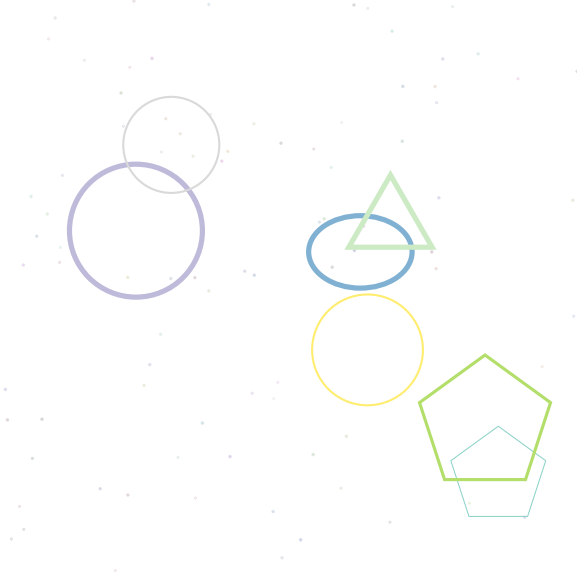[{"shape": "pentagon", "thickness": 0.5, "radius": 0.43, "center": [0.863, 0.175]}, {"shape": "circle", "thickness": 2.5, "radius": 0.58, "center": [0.235, 0.6]}, {"shape": "oval", "thickness": 2.5, "radius": 0.45, "center": [0.624, 0.563]}, {"shape": "pentagon", "thickness": 1.5, "radius": 0.6, "center": [0.84, 0.265]}, {"shape": "circle", "thickness": 1, "radius": 0.42, "center": [0.297, 0.748]}, {"shape": "triangle", "thickness": 2.5, "radius": 0.42, "center": [0.676, 0.613]}, {"shape": "circle", "thickness": 1, "radius": 0.48, "center": [0.636, 0.393]}]